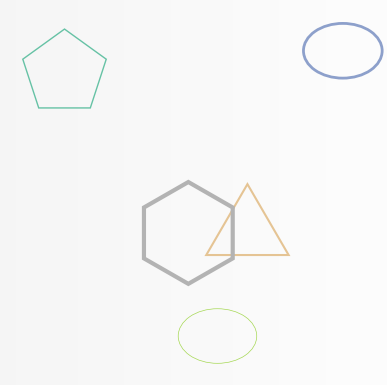[{"shape": "pentagon", "thickness": 1, "radius": 0.57, "center": [0.166, 0.811]}, {"shape": "oval", "thickness": 2, "radius": 0.51, "center": [0.885, 0.868]}, {"shape": "oval", "thickness": 0.5, "radius": 0.51, "center": [0.561, 0.127]}, {"shape": "triangle", "thickness": 1.5, "radius": 0.61, "center": [0.639, 0.399]}, {"shape": "hexagon", "thickness": 3, "radius": 0.66, "center": [0.486, 0.395]}]